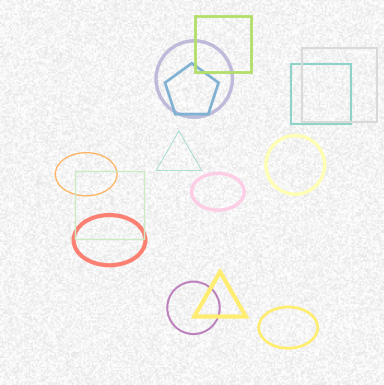[{"shape": "square", "thickness": 1.5, "radius": 0.39, "center": [0.835, 0.756]}, {"shape": "triangle", "thickness": 0.5, "radius": 0.34, "center": [0.465, 0.592]}, {"shape": "circle", "thickness": 2.5, "radius": 0.38, "center": [0.767, 0.572]}, {"shape": "circle", "thickness": 2.5, "radius": 0.5, "center": [0.505, 0.795]}, {"shape": "oval", "thickness": 3, "radius": 0.47, "center": [0.284, 0.376]}, {"shape": "pentagon", "thickness": 2, "radius": 0.37, "center": [0.498, 0.763]}, {"shape": "oval", "thickness": 1, "radius": 0.4, "center": [0.224, 0.547]}, {"shape": "square", "thickness": 2, "radius": 0.37, "center": [0.579, 0.886]}, {"shape": "oval", "thickness": 2.5, "radius": 0.34, "center": [0.566, 0.502]}, {"shape": "square", "thickness": 1.5, "radius": 0.48, "center": [0.881, 0.78]}, {"shape": "circle", "thickness": 1.5, "radius": 0.34, "center": [0.503, 0.2]}, {"shape": "square", "thickness": 1, "radius": 0.44, "center": [0.285, 0.467]}, {"shape": "triangle", "thickness": 3, "radius": 0.39, "center": [0.572, 0.217]}, {"shape": "oval", "thickness": 2, "radius": 0.38, "center": [0.749, 0.149]}]